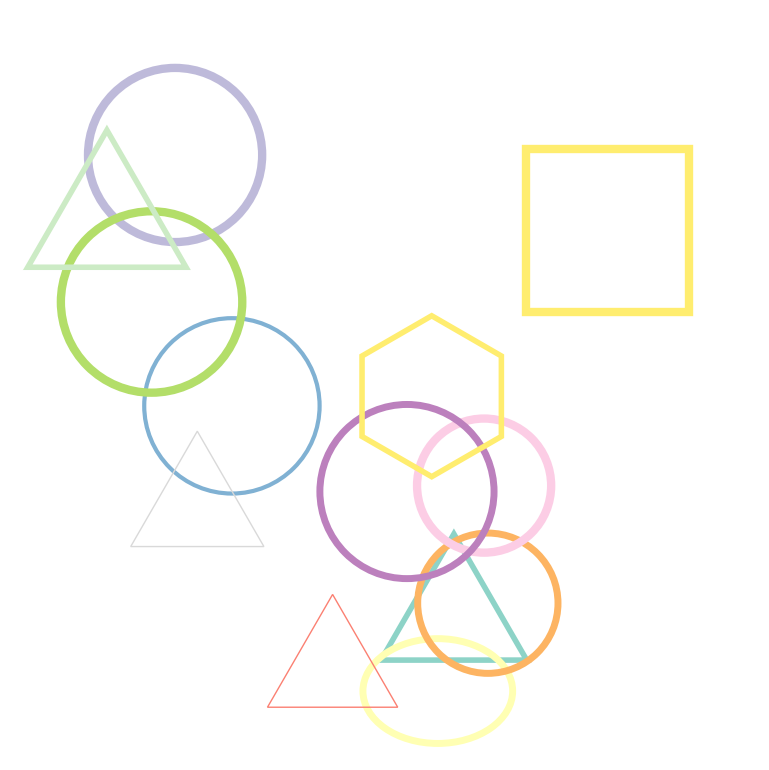[{"shape": "triangle", "thickness": 2, "radius": 0.55, "center": [0.589, 0.197]}, {"shape": "oval", "thickness": 2.5, "radius": 0.49, "center": [0.569, 0.103]}, {"shape": "circle", "thickness": 3, "radius": 0.57, "center": [0.227, 0.799]}, {"shape": "triangle", "thickness": 0.5, "radius": 0.49, "center": [0.432, 0.13]}, {"shape": "circle", "thickness": 1.5, "radius": 0.57, "center": [0.301, 0.473]}, {"shape": "circle", "thickness": 2.5, "radius": 0.46, "center": [0.634, 0.217]}, {"shape": "circle", "thickness": 3, "radius": 0.59, "center": [0.197, 0.608]}, {"shape": "circle", "thickness": 3, "radius": 0.44, "center": [0.629, 0.369]}, {"shape": "triangle", "thickness": 0.5, "radius": 0.5, "center": [0.256, 0.34]}, {"shape": "circle", "thickness": 2.5, "radius": 0.57, "center": [0.529, 0.362]}, {"shape": "triangle", "thickness": 2, "radius": 0.59, "center": [0.139, 0.712]}, {"shape": "square", "thickness": 3, "radius": 0.53, "center": [0.789, 0.701]}, {"shape": "hexagon", "thickness": 2, "radius": 0.52, "center": [0.561, 0.485]}]